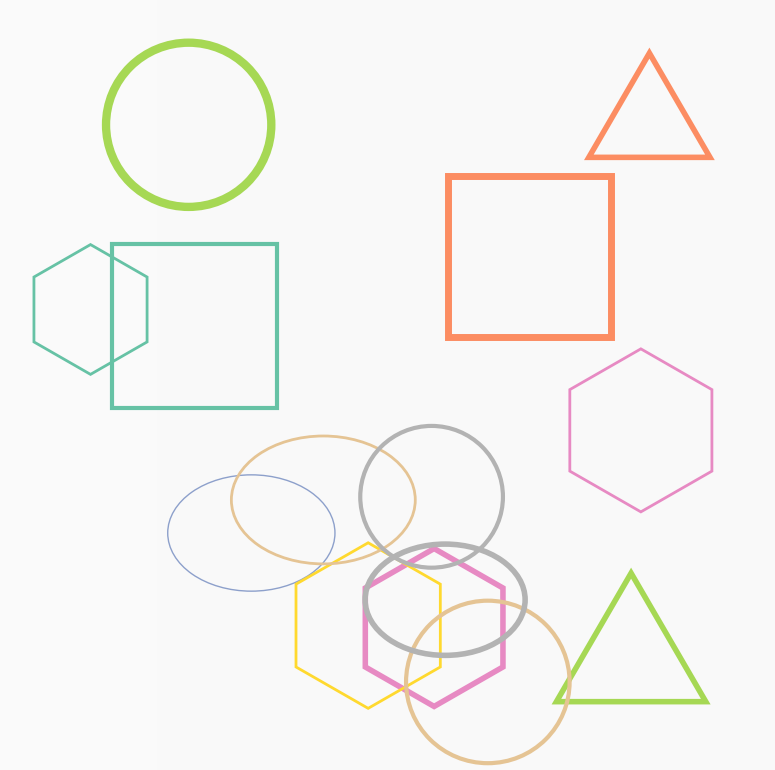[{"shape": "hexagon", "thickness": 1, "radius": 0.42, "center": [0.117, 0.598]}, {"shape": "square", "thickness": 1.5, "radius": 0.53, "center": [0.251, 0.577]}, {"shape": "square", "thickness": 2.5, "radius": 0.52, "center": [0.683, 0.667]}, {"shape": "triangle", "thickness": 2, "radius": 0.45, "center": [0.838, 0.841]}, {"shape": "oval", "thickness": 0.5, "radius": 0.54, "center": [0.324, 0.308]}, {"shape": "hexagon", "thickness": 2, "radius": 0.51, "center": [0.56, 0.185]}, {"shape": "hexagon", "thickness": 1, "radius": 0.53, "center": [0.827, 0.441]}, {"shape": "circle", "thickness": 3, "radius": 0.53, "center": [0.243, 0.838]}, {"shape": "triangle", "thickness": 2, "radius": 0.56, "center": [0.814, 0.144]}, {"shape": "hexagon", "thickness": 1, "radius": 0.54, "center": [0.475, 0.188]}, {"shape": "circle", "thickness": 1.5, "radius": 0.53, "center": [0.629, 0.114]}, {"shape": "oval", "thickness": 1, "radius": 0.59, "center": [0.417, 0.351]}, {"shape": "circle", "thickness": 1.5, "radius": 0.46, "center": [0.557, 0.355]}, {"shape": "oval", "thickness": 2, "radius": 0.52, "center": [0.574, 0.221]}]